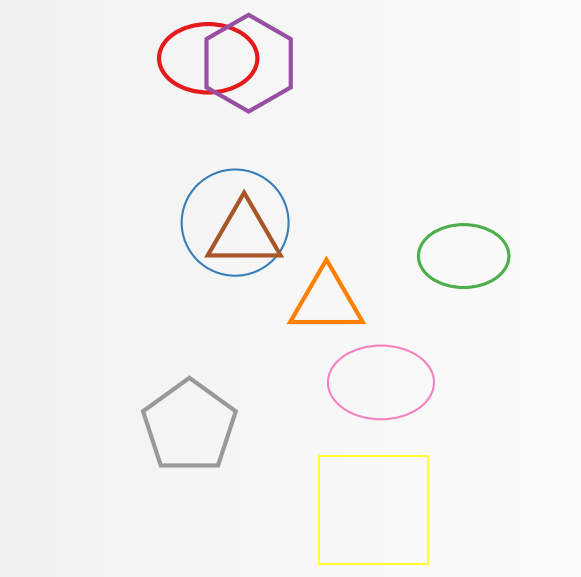[{"shape": "oval", "thickness": 2, "radius": 0.42, "center": [0.358, 0.898]}, {"shape": "circle", "thickness": 1, "radius": 0.46, "center": [0.405, 0.614]}, {"shape": "oval", "thickness": 1.5, "radius": 0.39, "center": [0.798, 0.556]}, {"shape": "hexagon", "thickness": 2, "radius": 0.42, "center": [0.428, 0.89]}, {"shape": "triangle", "thickness": 2, "radius": 0.36, "center": [0.562, 0.478]}, {"shape": "square", "thickness": 1, "radius": 0.47, "center": [0.642, 0.116]}, {"shape": "triangle", "thickness": 2, "radius": 0.36, "center": [0.42, 0.593]}, {"shape": "oval", "thickness": 1, "radius": 0.46, "center": [0.655, 0.337]}, {"shape": "pentagon", "thickness": 2, "radius": 0.42, "center": [0.326, 0.261]}]